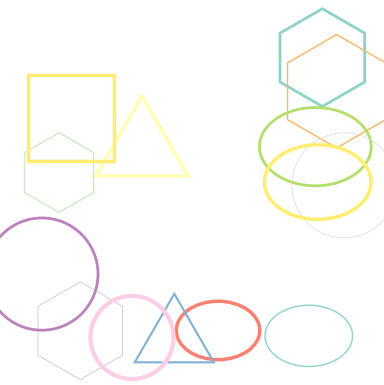[{"shape": "hexagon", "thickness": 2, "radius": 0.63, "center": [0.837, 0.85]}, {"shape": "oval", "thickness": 1, "radius": 0.57, "center": [0.802, 0.128]}, {"shape": "triangle", "thickness": 2.5, "radius": 0.69, "center": [0.369, 0.612]}, {"shape": "hexagon", "thickness": 0.5, "radius": 0.63, "center": [0.209, 0.141]}, {"shape": "oval", "thickness": 2.5, "radius": 0.54, "center": [0.566, 0.142]}, {"shape": "triangle", "thickness": 1.5, "radius": 0.59, "center": [0.453, 0.118]}, {"shape": "hexagon", "thickness": 1, "radius": 0.74, "center": [0.874, 0.763]}, {"shape": "oval", "thickness": 2, "radius": 0.73, "center": [0.819, 0.619]}, {"shape": "circle", "thickness": 3, "radius": 0.54, "center": [0.343, 0.123]}, {"shape": "circle", "thickness": 0.5, "radius": 0.68, "center": [0.894, 0.519]}, {"shape": "circle", "thickness": 2, "radius": 0.73, "center": [0.109, 0.288]}, {"shape": "hexagon", "thickness": 1, "radius": 0.52, "center": [0.153, 0.552]}, {"shape": "oval", "thickness": 2.5, "radius": 0.69, "center": [0.825, 0.527]}, {"shape": "square", "thickness": 2.5, "radius": 0.56, "center": [0.185, 0.692]}]